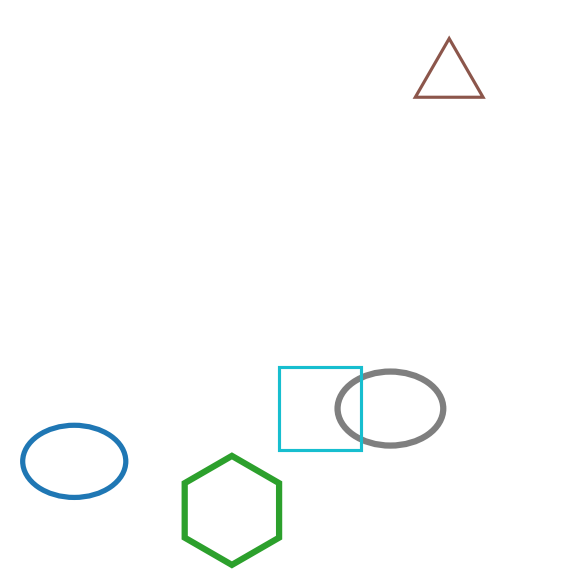[{"shape": "oval", "thickness": 2.5, "radius": 0.45, "center": [0.129, 0.2]}, {"shape": "hexagon", "thickness": 3, "radius": 0.47, "center": [0.402, 0.115]}, {"shape": "triangle", "thickness": 1.5, "radius": 0.34, "center": [0.778, 0.865]}, {"shape": "oval", "thickness": 3, "radius": 0.46, "center": [0.676, 0.292]}, {"shape": "square", "thickness": 1.5, "radius": 0.36, "center": [0.554, 0.291]}]